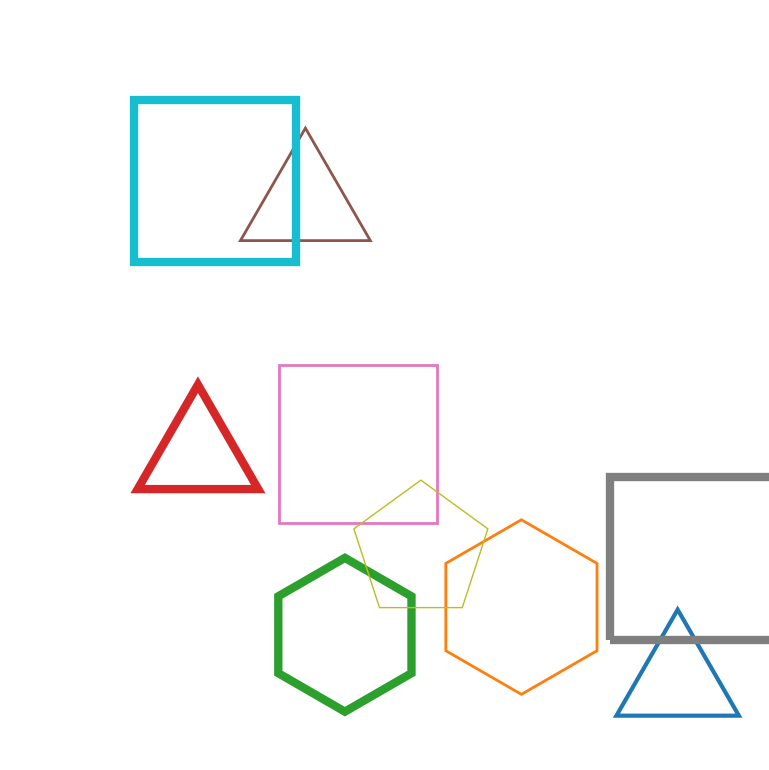[{"shape": "triangle", "thickness": 1.5, "radius": 0.46, "center": [0.88, 0.116]}, {"shape": "hexagon", "thickness": 1, "radius": 0.57, "center": [0.677, 0.212]}, {"shape": "hexagon", "thickness": 3, "radius": 0.5, "center": [0.448, 0.176]}, {"shape": "triangle", "thickness": 3, "radius": 0.45, "center": [0.257, 0.41]}, {"shape": "triangle", "thickness": 1, "radius": 0.49, "center": [0.397, 0.736]}, {"shape": "square", "thickness": 1, "radius": 0.51, "center": [0.465, 0.423]}, {"shape": "square", "thickness": 3, "radius": 0.53, "center": [0.898, 0.274]}, {"shape": "pentagon", "thickness": 0.5, "radius": 0.46, "center": [0.547, 0.285]}, {"shape": "square", "thickness": 3, "radius": 0.53, "center": [0.279, 0.765]}]